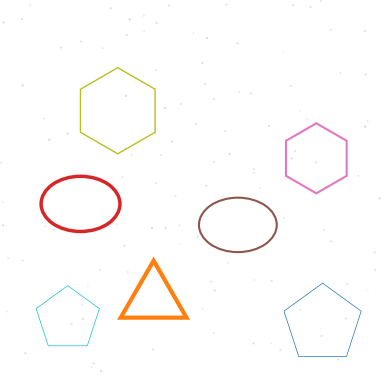[{"shape": "pentagon", "thickness": 0.5, "radius": 0.53, "center": [0.838, 0.159]}, {"shape": "triangle", "thickness": 3, "radius": 0.49, "center": [0.399, 0.224]}, {"shape": "oval", "thickness": 2.5, "radius": 0.51, "center": [0.209, 0.47]}, {"shape": "oval", "thickness": 1.5, "radius": 0.51, "center": [0.618, 0.416]}, {"shape": "hexagon", "thickness": 1.5, "radius": 0.45, "center": [0.822, 0.589]}, {"shape": "hexagon", "thickness": 1, "radius": 0.56, "center": [0.306, 0.712]}, {"shape": "pentagon", "thickness": 0.5, "radius": 0.43, "center": [0.176, 0.172]}]